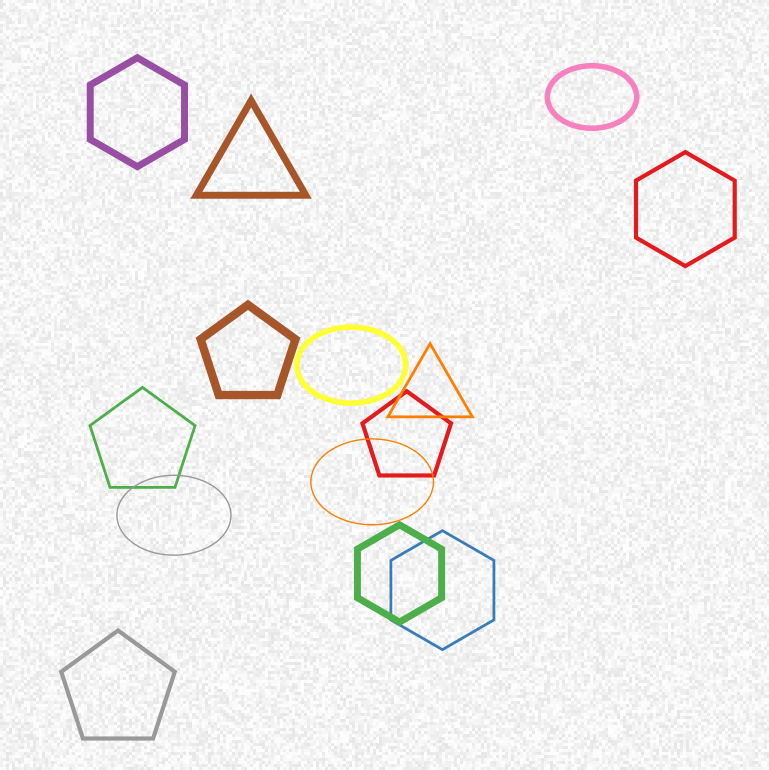[{"shape": "pentagon", "thickness": 1.5, "radius": 0.3, "center": [0.528, 0.431]}, {"shape": "hexagon", "thickness": 1.5, "radius": 0.37, "center": [0.89, 0.728]}, {"shape": "hexagon", "thickness": 1, "radius": 0.39, "center": [0.575, 0.234]}, {"shape": "pentagon", "thickness": 1, "radius": 0.36, "center": [0.185, 0.425]}, {"shape": "hexagon", "thickness": 2.5, "radius": 0.32, "center": [0.519, 0.255]}, {"shape": "hexagon", "thickness": 2.5, "radius": 0.35, "center": [0.178, 0.854]}, {"shape": "triangle", "thickness": 1, "radius": 0.32, "center": [0.559, 0.49]}, {"shape": "oval", "thickness": 0.5, "radius": 0.4, "center": [0.483, 0.374]}, {"shape": "oval", "thickness": 2, "radius": 0.35, "center": [0.456, 0.526]}, {"shape": "triangle", "thickness": 2.5, "radius": 0.41, "center": [0.326, 0.787]}, {"shape": "pentagon", "thickness": 3, "radius": 0.32, "center": [0.322, 0.539]}, {"shape": "oval", "thickness": 2, "radius": 0.29, "center": [0.769, 0.874]}, {"shape": "oval", "thickness": 0.5, "radius": 0.37, "center": [0.226, 0.331]}, {"shape": "pentagon", "thickness": 1.5, "radius": 0.39, "center": [0.153, 0.104]}]